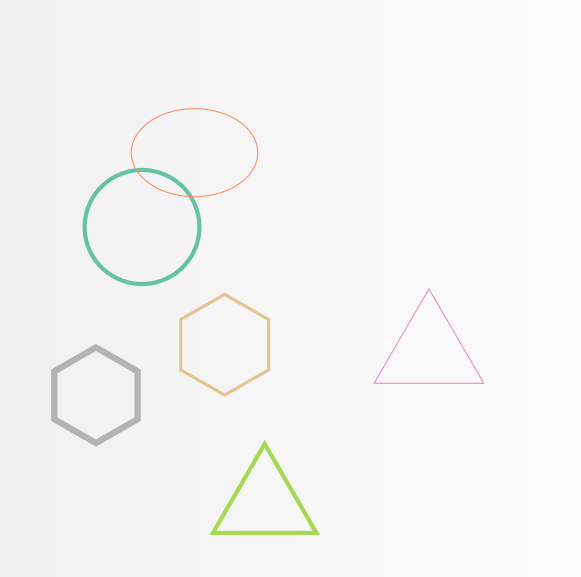[{"shape": "circle", "thickness": 2, "radius": 0.49, "center": [0.244, 0.606]}, {"shape": "oval", "thickness": 0.5, "radius": 0.54, "center": [0.335, 0.735]}, {"shape": "triangle", "thickness": 0.5, "radius": 0.54, "center": [0.738, 0.39]}, {"shape": "triangle", "thickness": 2, "radius": 0.51, "center": [0.455, 0.128]}, {"shape": "hexagon", "thickness": 1.5, "radius": 0.44, "center": [0.387, 0.402]}, {"shape": "hexagon", "thickness": 3, "radius": 0.41, "center": [0.165, 0.315]}]